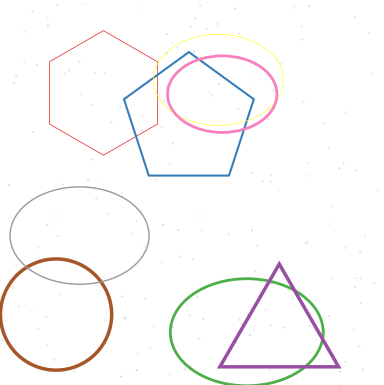[{"shape": "hexagon", "thickness": 0.5, "radius": 0.81, "center": [0.269, 0.759]}, {"shape": "pentagon", "thickness": 1.5, "radius": 0.89, "center": [0.491, 0.687]}, {"shape": "oval", "thickness": 2, "radius": 0.99, "center": [0.641, 0.137]}, {"shape": "triangle", "thickness": 2.5, "radius": 0.89, "center": [0.725, 0.136]}, {"shape": "oval", "thickness": 0.5, "radius": 0.84, "center": [0.567, 0.793]}, {"shape": "circle", "thickness": 2.5, "radius": 0.72, "center": [0.146, 0.183]}, {"shape": "oval", "thickness": 2, "radius": 0.71, "center": [0.577, 0.755]}, {"shape": "oval", "thickness": 1, "radius": 0.9, "center": [0.207, 0.388]}]